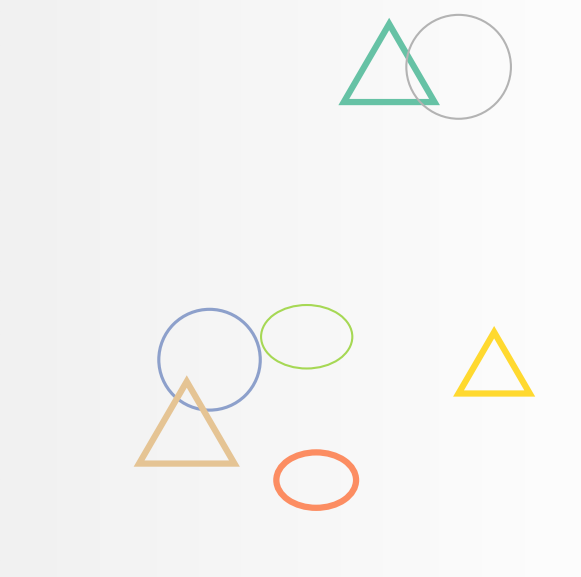[{"shape": "triangle", "thickness": 3, "radius": 0.45, "center": [0.67, 0.867]}, {"shape": "oval", "thickness": 3, "radius": 0.34, "center": [0.544, 0.168]}, {"shape": "circle", "thickness": 1.5, "radius": 0.44, "center": [0.36, 0.376]}, {"shape": "oval", "thickness": 1, "radius": 0.39, "center": [0.528, 0.416]}, {"shape": "triangle", "thickness": 3, "radius": 0.35, "center": [0.85, 0.353]}, {"shape": "triangle", "thickness": 3, "radius": 0.47, "center": [0.321, 0.244]}, {"shape": "circle", "thickness": 1, "radius": 0.45, "center": [0.789, 0.883]}]